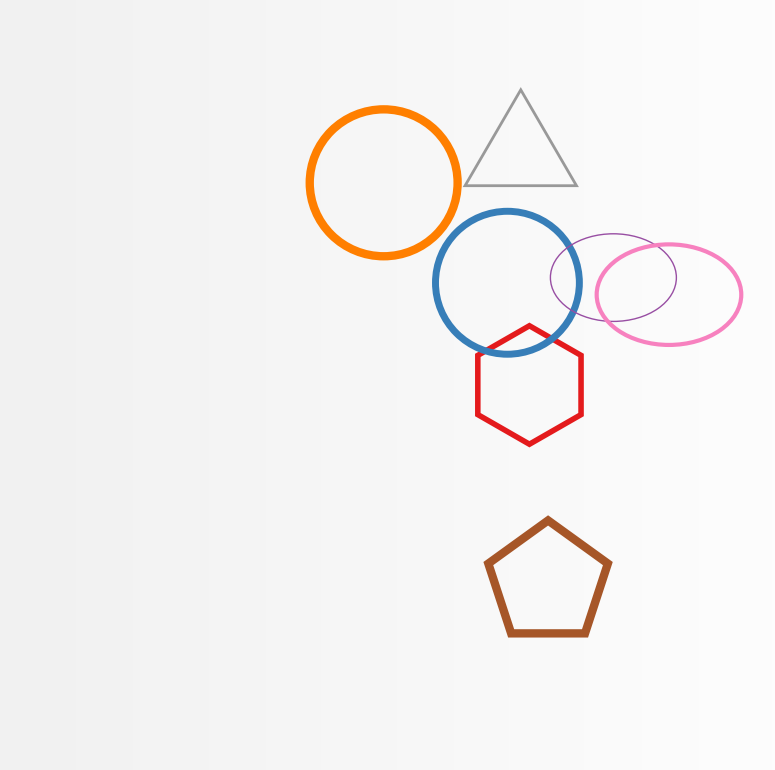[{"shape": "hexagon", "thickness": 2, "radius": 0.38, "center": [0.683, 0.5]}, {"shape": "circle", "thickness": 2.5, "radius": 0.46, "center": [0.655, 0.633]}, {"shape": "oval", "thickness": 0.5, "radius": 0.41, "center": [0.791, 0.639]}, {"shape": "circle", "thickness": 3, "radius": 0.48, "center": [0.495, 0.763]}, {"shape": "pentagon", "thickness": 3, "radius": 0.41, "center": [0.707, 0.243]}, {"shape": "oval", "thickness": 1.5, "radius": 0.47, "center": [0.863, 0.617]}, {"shape": "triangle", "thickness": 1, "radius": 0.42, "center": [0.672, 0.8]}]